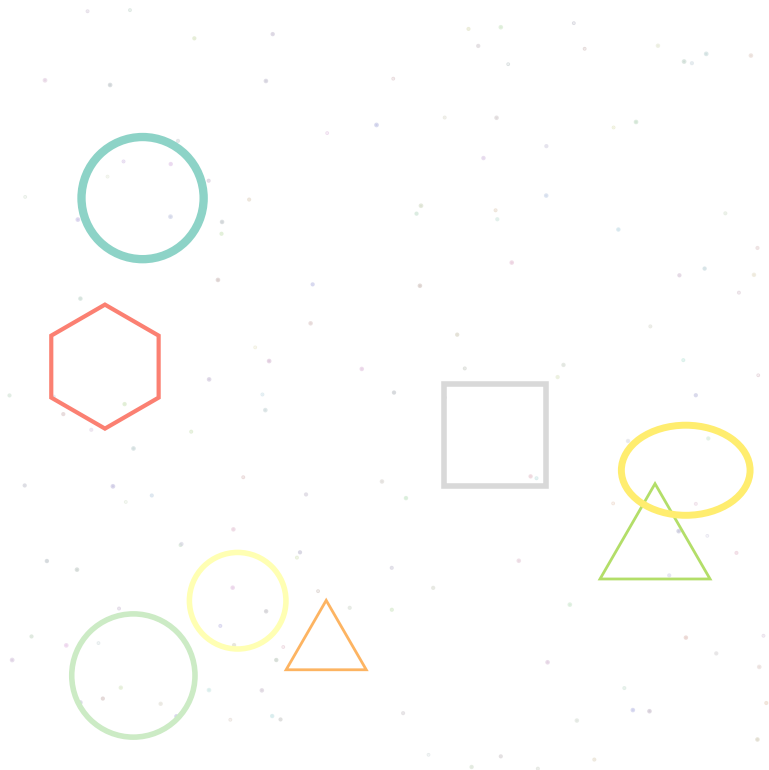[{"shape": "circle", "thickness": 3, "radius": 0.4, "center": [0.185, 0.743]}, {"shape": "circle", "thickness": 2, "radius": 0.31, "center": [0.309, 0.22]}, {"shape": "hexagon", "thickness": 1.5, "radius": 0.4, "center": [0.136, 0.524]}, {"shape": "triangle", "thickness": 1, "radius": 0.3, "center": [0.424, 0.16]}, {"shape": "triangle", "thickness": 1, "radius": 0.41, "center": [0.851, 0.289]}, {"shape": "square", "thickness": 2, "radius": 0.33, "center": [0.643, 0.435]}, {"shape": "circle", "thickness": 2, "radius": 0.4, "center": [0.173, 0.123]}, {"shape": "oval", "thickness": 2.5, "radius": 0.42, "center": [0.891, 0.389]}]